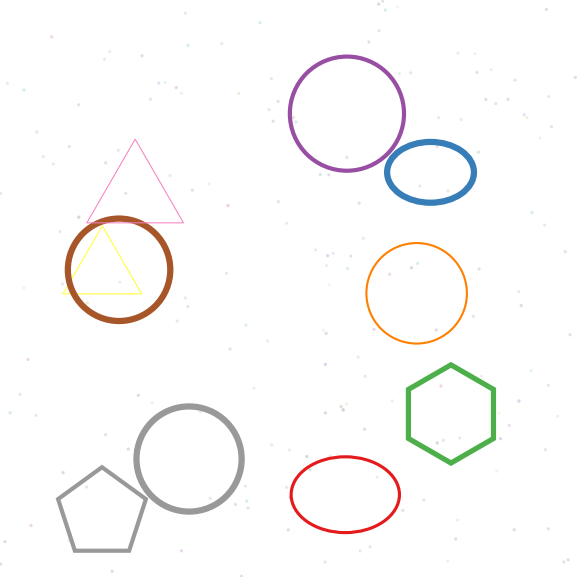[{"shape": "oval", "thickness": 1.5, "radius": 0.47, "center": [0.598, 0.142]}, {"shape": "oval", "thickness": 3, "radius": 0.38, "center": [0.746, 0.701]}, {"shape": "hexagon", "thickness": 2.5, "radius": 0.43, "center": [0.781, 0.282]}, {"shape": "circle", "thickness": 2, "radius": 0.49, "center": [0.601, 0.802]}, {"shape": "circle", "thickness": 1, "radius": 0.44, "center": [0.721, 0.491]}, {"shape": "triangle", "thickness": 0.5, "radius": 0.39, "center": [0.177, 0.53]}, {"shape": "circle", "thickness": 3, "radius": 0.44, "center": [0.206, 0.532]}, {"shape": "triangle", "thickness": 0.5, "radius": 0.48, "center": [0.234, 0.662]}, {"shape": "circle", "thickness": 3, "radius": 0.46, "center": [0.327, 0.204]}, {"shape": "pentagon", "thickness": 2, "radius": 0.4, "center": [0.177, 0.11]}]